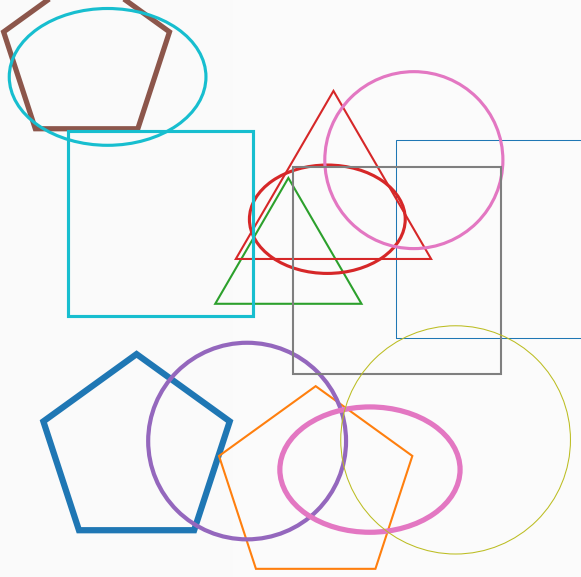[{"shape": "square", "thickness": 0.5, "radius": 0.86, "center": [0.853, 0.586]}, {"shape": "pentagon", "thickness": 3, "radius": 0.84, "center": [0.235, 0.217]}, {"shape": "pentagon", "thickness": 1, "radius": 0.87, "center": [0.543, 0.156]}, {"shape": "triangle", "thickness": 1, "radius": 0.73, "center": [0.496, 0.546]}, {"shape": "oval", "thickness": 1.5, "radius": 0.67, "center": [0.563, 0.62]}, {"shape": "triangle", "thickness": 1, "radius": 0.97, "center": [0.574, 0.648]}, {"shape": "circle", "thickness": 2, "radius": 0.85, "center": [0.425, 0.235]}, {"shape": "pentagon", "thickness": 2.5, "radius": 0.75, "center": [0.149, 0.898]}, {"shape": "oval", "thickness": 2.5, "radius": 0.78, "center": [0.636, 0.186]}, {"shape": "circle", "thickness": 1.5, "radius": 0.77, "center": [0.712, 0.722]}, {"shape": "square", "thickness": 1, "radius": 0.9, "center": [0.683, 0.532]}, {"shape": "circle", "thickness": 0.5, "radius": 0.99, "center": [0.784, 0.237]}, {"shape": "square", "thickness": 1.5, "radius": 0.8, "center": [0.277, 0.612]}, {"shape": "oval", "thickness": 1.5, "radius": 0.85, "center": [0.185, 0.866]}]